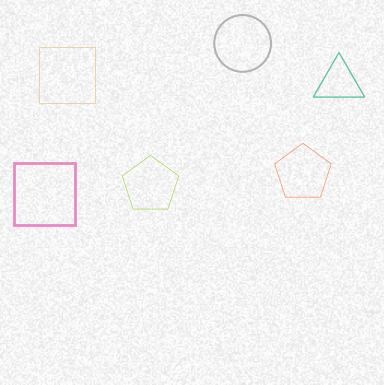[{"shape": "triangle", "thickness": 1, "radius": 0.39, "center": [0.88, 0.786]}, {"shape": "pentagon", "thickness": 0.5, "radius": 0.39, "center": [0.787, 0.551]}, {"shape": "square", "thickness": 2, "radius": 0.4, "center": [0.116, 0.496]}, {"shape": "pentagon", "thickness": 0.5, "radius": 0.39, "center": [0.391, 0.519]}, {"shape": "square", "thickness": 0.5, "radius": 0.37, "center": [0.175, 0.805]}, {"shape": "circle", "thickness": 1.5, "radius": 0.37, "center": [0.63, 0.887]}]